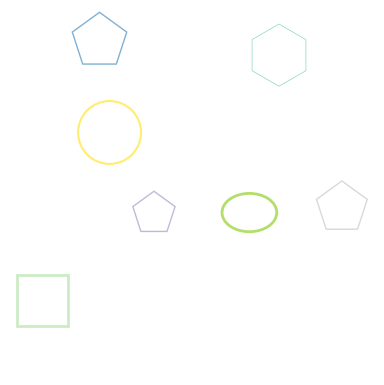[{"shape": "hexagon", "thickness": 0.5, "radius": 0.4, "center": [0.725, 0.857]}, {"shape": "pentagon", "thickness": 1, "radius": 0.29, "center": [0.4, 0.446]}, {"shape": "pentagon", "thickness": 1, "radius": 0.37, "center": [0.258, 0.894]}, {"shape": "oval", "thickness": 2, "radius": 0.36, "center": [0.648, 0.448]}, {"shape": "pentagon", "thickness": 1, "radius": 0.35, "center": [0.888, 0.461]}, {"shape": "square", "thickness": 2, "radius": 0.33, "center": [0.11, 0.22]}, {"shape": "circle", "thickness": 1.5, "radius": 0.41, "center": [0.285, 0.656]}]